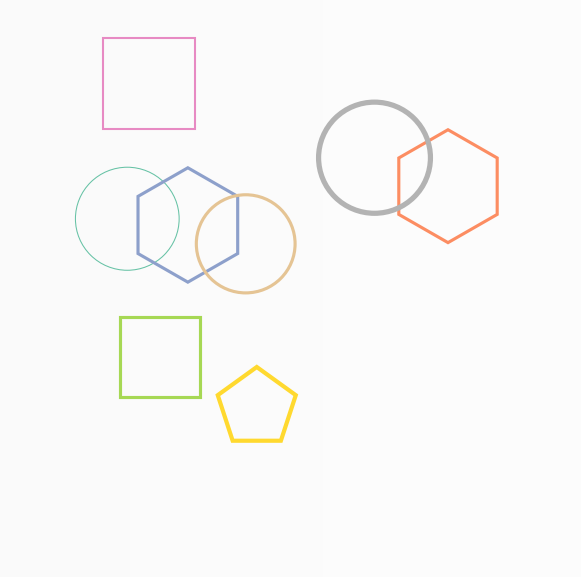[{"shape": "circle", "thickness": 0.5, "radius": 0.45, "center": [0.219, 0.62]}, {"shape": "hexagon", "thickness": 1.5, "radius": 0.49, "center": [0.771, 0.677]}, {"shape": "hexagon", "thickness": 1.5, "radius": 0.5, "center": [0.323, 0.61]}, {"shape": "square", "thickness": 1, "radius": 0.39, "center": [0.256, 0.855]}, {"shape": "square", "thickness": 1.5, "radius": 0.34, "center": [0.275, 0.381]}, {"shape": "pentagon", "thickness": 2, "radius": 0.35, "center": [0.442, 0.293]}, {"shape": "circle", "thickness": 1.5, "radius": 0.42, "center": [0.423, 0.577]}, {"shape": "circle", "thickness": 2.5, "radius": 0.48, "center": [0.644, 0.726]}]